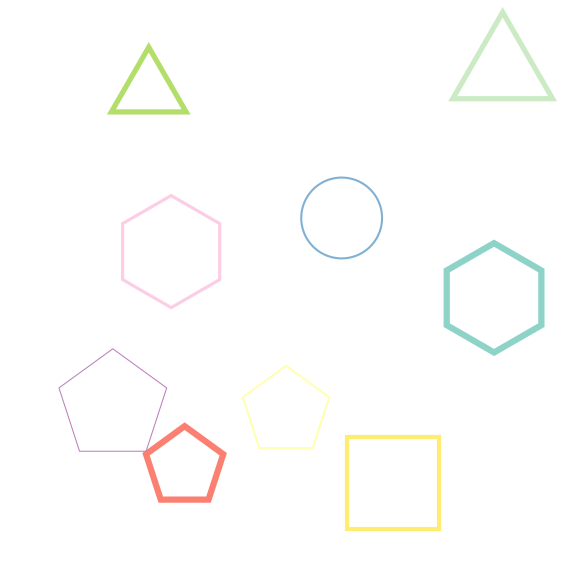[{"shape": "hexagon", "thickness": 3, "radius": 0.47, "center": [0.855, 0.483]}, {"shape": "pentagon", "thickness": 1, "radius": 0.39, "center": [0.495, 0.287]}, {"shape": "pentagon", "thickness": 3, "radius": 0.35, "center": [0.32, 0.191]}, {"shape": "circle", "thickness": 1, "radius": 0.35, "center": [0.592, 0.622]}, {"shape": "triangle", "thickness": 2.5, "radius": 0.37, "center": [0.258, 0.843]}, {"shape": "hexagon", "thickness": 1.5, "radius": 0.49, "center": [0.296, 0.563]}, {"shape": "pentagon", "thickness": 0.5, "radius": 0.49, "center": [0.195, 0.297]}, {"shape": "triangle", "thickness": 2.5, "radius": 0.5, "center": [0.87, 0.878]}, {"shape": "square", "thickness": 2, "radius": 0.4, "center": [0.68, 0.163]}]